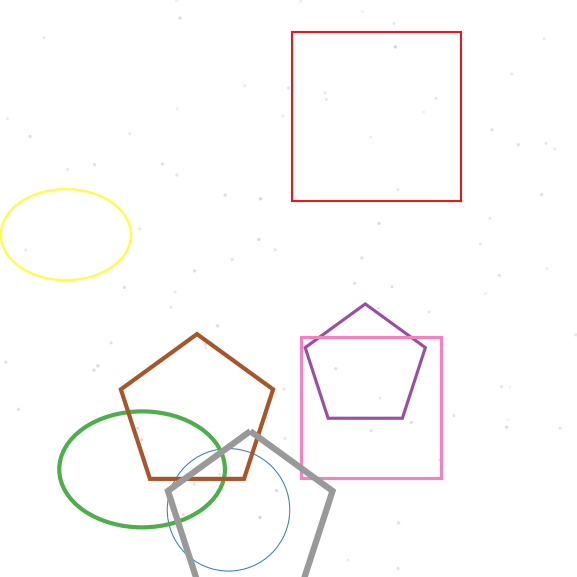[{"shape": "square", "thickness": 1, "radius": 0.73, "center": [0.652, 0.798]}, {"shape": "circle", "thickness": 0.5, "radius": 0.53, "center": [0.396, 0.116]}, {"shape": "oval", "thickness": 2, "radius": 0.72, "center": [0.246, 0.186]}, {"shape": "pentagon", "thickness": 1.5, "radius": 0.55, "center": [0.632, 0.363]}, {"shape": "oval", "thickness": 1, "radius": 0.56, "center": [0.114, 0.593]}, {"shape": "pentagon", "thickness": 2, "radius": 0.69, "center": [0.341, 0.282]}, {"shape": "square", "thickness": 1.5, "radius": 0.61, "center": [0.642, 0.293]}, {"shape": "pentagon", "thickness": 3, "radius": 0.75, "center": [0.433, 0.103]}]